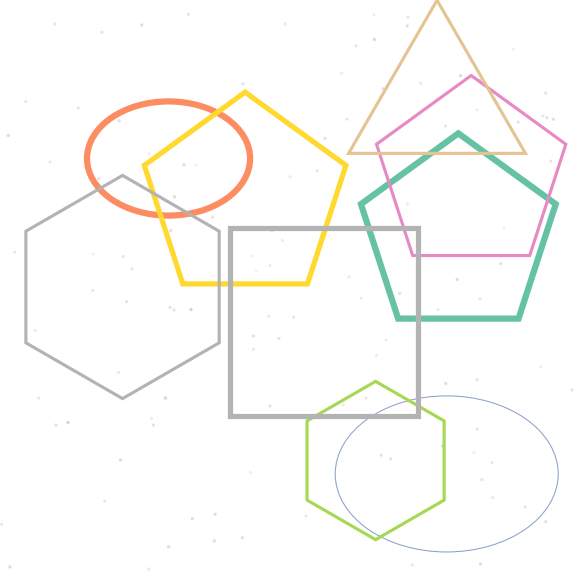[{"shape": "pentagon", "thickness": 3, "radius": 0.89, "center": [0.794, 0.591]}, {"shape": "oval", "thickness": 3, "radius": 0.71, "center": [0.292, 0.725]}, {"shape": "oval", "thickness": 0.5, "radius": 0.97, "center": [0.774, 0.178]}, {"shape": "pentagon", "thickness": 1.5, "radius": 0.86, "center": [0.816, 0.696]}, {"shape": "hexagon", "thickness": 1.5, "radius": 0.69, "center": [0.65, 0.202]}, {"shape": "pentagon", "thickness": 2.5, "radius": 0.92, "center": [0.424, 0.656]}, {"shape": "triangle", "thickness": 1.5, "radius": 0.88, "center": [0.757, 0.822]}, {"shape": "hexagon", "thickness": 1.5, "radius": 0.97, "center": [0.212, 0.502]}, {"shape": "square", "thickness": 2.5, "radius": 0.81, "center": [0.561, 0.441]}]